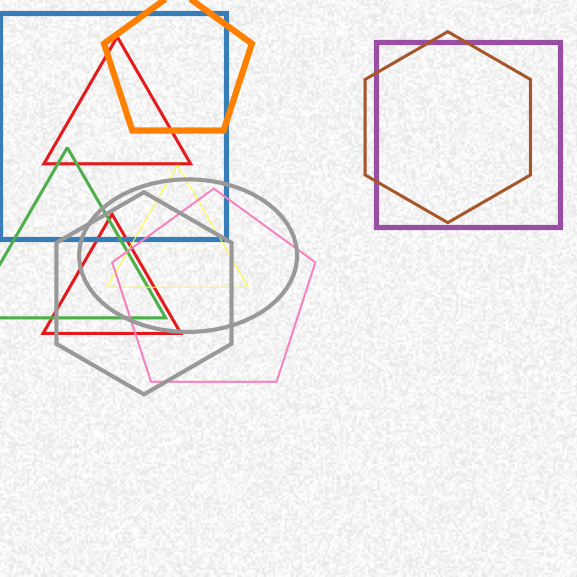[{"shape": "triangle", "thickness": 1.5, "radius": 0.69, "center": [0.194, 0.491]}, {"shape": "triangle", "thickness": 1.5, "radius": 0.73, "center": [0.203, 0.789]}, {"shape": "square", "thickness": 2.5, "radius": 0.98, "center": [0.196, 0.781]}, {"shape": "triangle", "thickness": 1.5, "radius": 0.98, "center": [0.117, 0.547]}, {"shape": "square", "thickness": 2.5, "radius": 0.8, "center": [0.81, 0.766]}, {"shape": "pentagon", "thickness": 3, "radius": 0.67, "center": [0.308, 0.882]}, {"shape": "triangle", "thickness": 0.5, "radius": 0.71, "center": [0.307, 0.572]}, {"shape": "hexagon", "thickness": 1.5, "radius": 0.83, "center": [0.775, 0.779]}, {"shape": "pentagon", "thickness": 1, "radius": 0.92, "center": [0.37, 0.488]}, {"shape": "oval", "thickness": 2, "radius": 0.94, "center": [0.326, 0.556]}, {"shape": "hexagon", "thickness": 2, "radius": 0.88, "center": [0.249, 0.491]}]